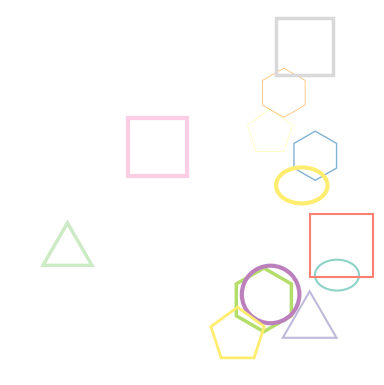[{"shape": "oval", "thickness": 1.5, "radius": 0.29, "center": [0.875, 0.285]}, {"shape": "pentagon", "thickness": 0.5, "radius": 0.31, "center": [0.701, 0.656]}, {"shape": "triangle", "thickness": 1.5, "radius": 0.4, "center": [0.804, 0.163]}, {"shape": "square", "thickness": 1.5, "radius": 0.41, "center": [0.888, 0.362]}, {"shape": "hexagon", "thickness": 1, "radius": 0.32, "center": [0.819, 0.596]}, {"shape": "hexagon", "thickness": 0.5, "radius": 0.32, "center": [0.737, 0.759]}, {"shape": "hexagon", "thickness": 2.5, "radius": 0.41, "center": [0.685, 0.221]}, {"shape": "square", "thickness": 3, "radius": 0.38, "center": [0.409, 0.618]}, {"shape": "square", "thickness": 2.5, "radius": 0.37, "center": [0.791, 0.879]}, {"shape": "circle", "thickness": 3, "radius": 0.37, "center": [0.703, 0.235]}, {"shape": "triangle", "thickness": 2.5, "radius": 0.37, "center": [0.175, 0.347]}, {"shape": "oval", "thickness": 3, "radius": 0.33, "center": [0.784, 0.518]}, {"shape": "pentagon", "thickness": 2, "radius": 0.36, "center": [0.617, 0.129]}]